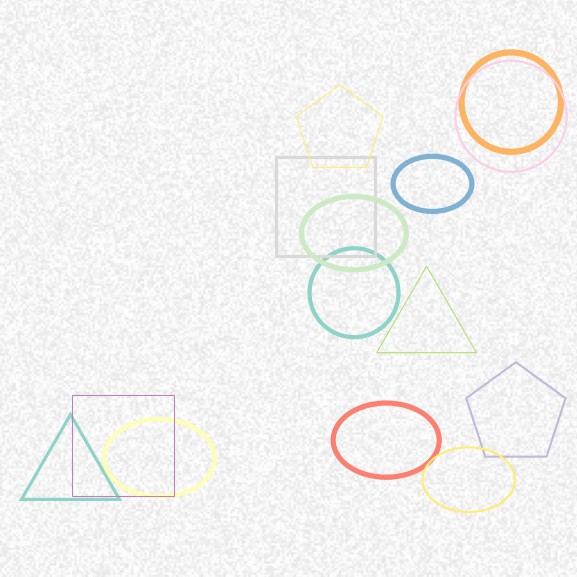[{"shape": "circle", "thickness": 2, "radius": 0.38, "center": [0.613, 0.492]}, {"shape": "triangle", "thickness": 1.5, "radius": 0.49, "center": [0.122, 0.183]}, {"shape": "oval", "thickness": 2, "radius": 0.48, "center": [0.276, 0.206]}, {"shape": "pentagon", "thickness": 1, "radius": 0.45, "center": [0.893, 0.282]}, {"shape": "oval", "thickness": 2.5, "radius": 0.46, "center": [0.669, 0.237]}, {"shape": "oval", "thickness": 2.5, "radius": 0.34, "center": [0.749, 0.681]}, {"shape": "circle", "thickness": 3, "radius": 0.43, "center": [0.885, 0.822]}, {"shape": "triangle", "thickness": 0.5, "radius": 0.5, "center": [0.739, 0.438]}, {"shape": "circle", "thickness": 1, "radius": 0.48, "center": [0.885, 0.798]}, {"shape": "square", "thickness": 1.5, "radius": 0.43, "center": [0.564, 0.641]}, {"shape": "square", "thickness": 0.5, "radius": 0.44, "center": [0.213, 0.228]}, {"shape": "oval", "thickness": 2.5, "radius": 0.45, "center": [0.613, 0.596]}, {"shape": "pentagon", "thickness": 0.5, "radius": 0.39, "center": [0.588, 0.773]}, {"shape": "oval", "thickness": 1, "radius": 0.4, "center": [0.812, 0.169]}]